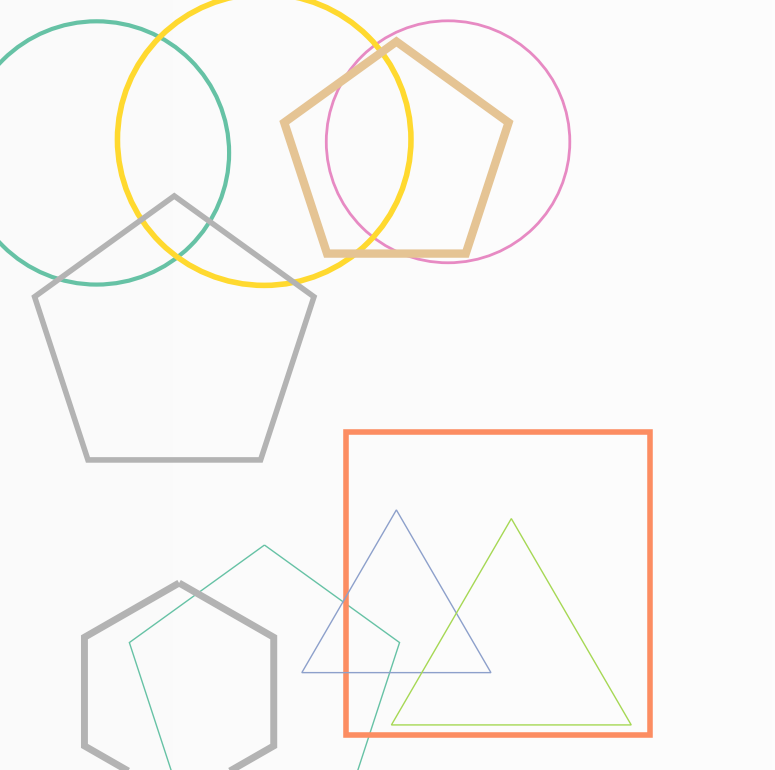[{"shape": "circle", "thickness": 1.5, "radius": 0.85, "center": [0.125, 0.801]}, {"shape": "pentagon", "thickness": 0.5, "radius": 0.92, "center": [0.341, 0.109]}, {"shape": "square", "thickness": 2, "radius": 0.98, "center": [0.643, 0.242]}, {"shape": "triangle", "thickness": 0.5, "radius": 0.7, "center": [0.511, 0.197]}, {"shape": "circle", "thickness": 1, "radius": 0.79, "center": [0.578, 0.816]}, {"shape": "triangle", "thickness": 0.5, "radius": 0.89, "center": [0.66, 0.148]}, {"shape": "circle", "thickness": 2, "radius": 0.95, "center": [0.341, 0.819]}, {"shape": "pentagon", "thickness": 3, "radius": 0.76, "center": [0.511, 0.794]}, {"shape": "pentagon", "thickness": 2, "radius": 0.95, "center": [0.225, 0.556]}, {"shape": "hexagon", "thickness": 2.5, "radius": 0.71, "center": [0.231, 0.102]}]